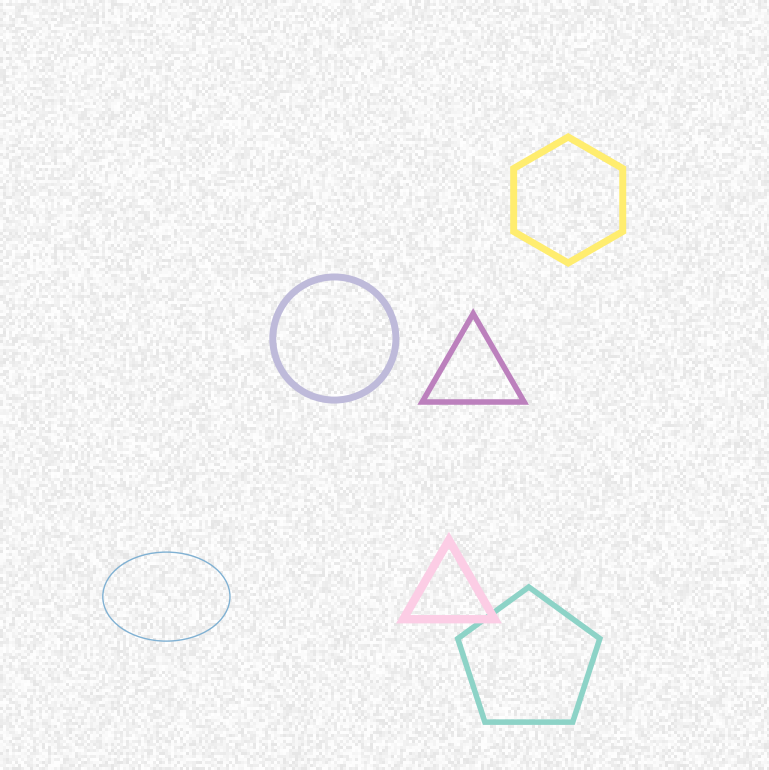[{"shape": "pentagon", "thickness": 2, "radius": 0.48, "center": [0.687, 0.141]}, {"shape": "circle", "thickness": 2.5, "radius": 0.4, "center": [0.434, 0.56]}, {"shape": "oval", "thickness": 0.5, "radius": 0.41, "center": [0.216, 0.225]}, {"shape": "triangle", "thickness": 3, "radius": 0.34, "center": [0.583, 0.23]}, {"shape": "triangle", "thickness": 2, "radius": 0.38, "center": [0.615, 0.516]}, {"shape": "hexagon", "thickness": 2.5, "radius": 0.41, "center": [0.738, 0.74]}]